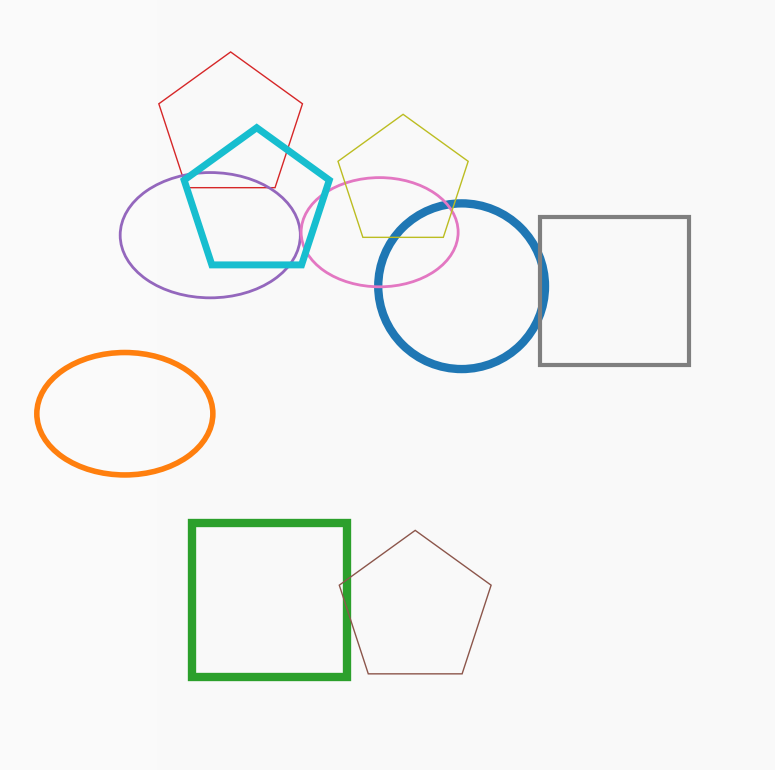[{"shape": "circle", "thickness": 3, "radius": 0.54, "center": [0.596, 0.628]}, {"shape": "oval", "thickness": 2, "radius": 0.57, "center": [0.161, 0.463]}, {"shape": "square", "thickness": 3, "radius": 0.5, "center": [0.348, 0.221]}, {"shape": "pentagon", "thickness": 0.5, "radius": 0.49, "center": [0.298, 0.835]}, {"shape": "oval", "thickness": 1, "radius": 0.58, "center": [0.271, 0.695]}, {"shape": "pentagon", "thickness": 0.5, "radius": 0.51, "center": [0.536, 0.208]}, {"shape": "oval", "thickness": 1, "radius": 0.51, "center": [0.49, 0.698]}, {"shape": "square", "thickness": 1.5, "radius": 0.48, "center": [0.793, 0.622]}, {"shape": "pentagon", "thickness": 0.5, "radius": 0.44, "center": [0.52, 0.763]}, {"shape": "pentagon", "thickness": 2.5, "radius": 0.49, "center": [0.331, 0.736]}]